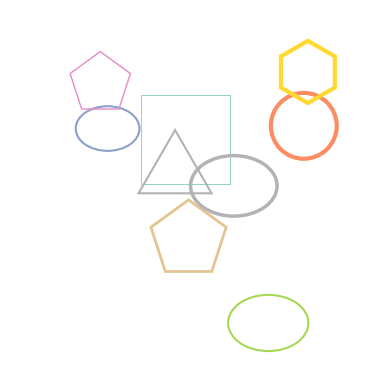[{"shape": "square", "thickness": 0.5, "radius": 0.57, "center": [0.482, 0.638]}, {"shape": "circle", "thickness": 3, "radius": 0.43, "center": [0.789, 0.673]}, {"shape": "oval", "thickness": 1.5, "radius": 0.41, "center": [0.279, 0.666]}, {"shape": "pentagon", "thickness": 1, "radius": 0.41, "center": [0.26, 0.784]}, {"shape": "oval", "thickness": 1.5, "radius": 0.52, "center": [0.697, 0.161]}, {"shape": "hexagon", "thickness": 3, "radius": 0.4, "center": [0.8, 0.813]}, {"shape": "pentagon", "thickness": 2, "radius": 0.51, "center": [0.49, 0.378]}, {"shape": "triangle", "thickness": 1.5, "radius": 0.55, "center": [0.455, 0.553]}, {"shape": "oval", "thickness": 2.5, "radius": 0.56, "center": [0.607, 0.517]}]